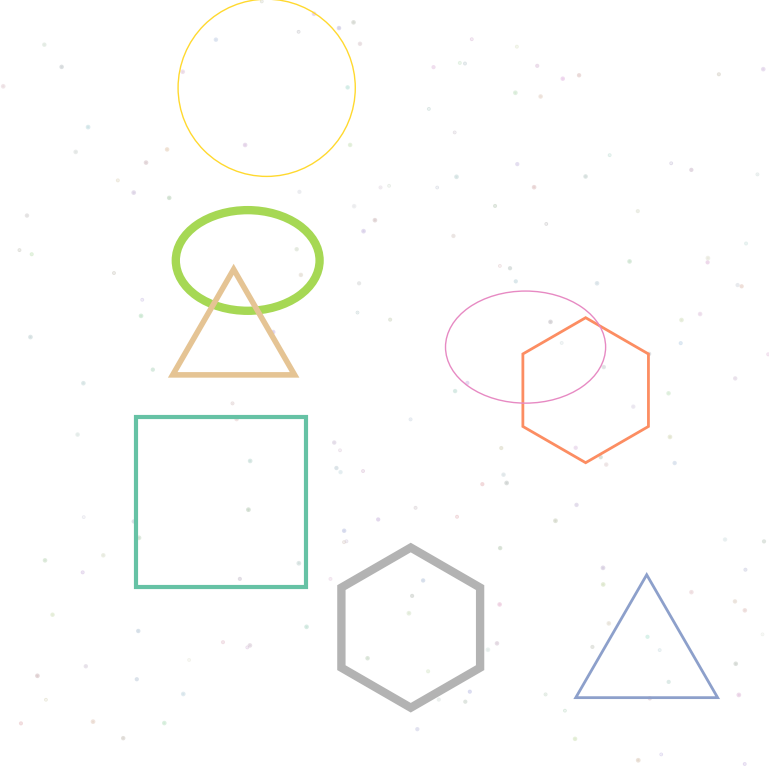[{"shape": "square", "thickness": 1.5, "radius": 0.55, "center": [0.287, 0.348]}, {"shape": "hexagon", "thickness": 1, "radius": 0.47, "center": [0.761, 0.493]}, {"shape": "triangle", "thickness": 1, "radius": 0.53, "center": [0.84, 0.147]}, {"shape": "oval", "thickness": 0.5, "radius": 0.52, "center": [0.683, 0.549]}, {"shape": "oval", "thickness": 3, "radius": 0.47, "center": [0.322, 0.662]}, {"shape": "circle", "thickness": 0.5, "radius": 0.58, "center": [0.346, 0.886]}, {"shape": "triangle", "thickness": 2, "radius": 0.46, "center": [0.303, 0.559]}, {"shape": "hexagon", "thickness": 3, "radius": 0.52, "center": [0.533, 0.185]}]